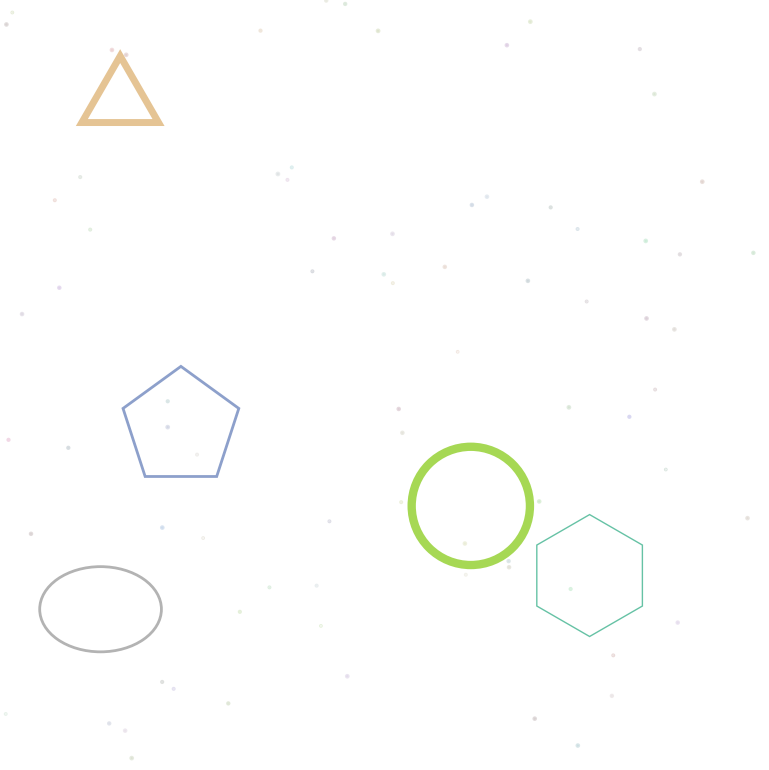[{"shape": "hexagon", "thickness": 0.5, "radius": 0.4, "center": [0.766, 0.253]}, {"shape": "pentagon", "thickness": 1, "radius": 0.4, "center": [0.235, 0.445]}, {"shape": "circle", "thickness": 3, "radius": 0.38, "center": [0.611, 0.343]}, {"shape": "triangle", "thickness": 2.5, "radius": 0.29, "center": [0.156, 0.87]}, {"shape": "oval", "thickness": 1, "radius": 0.4, "center": [0.131, 0.209]}]